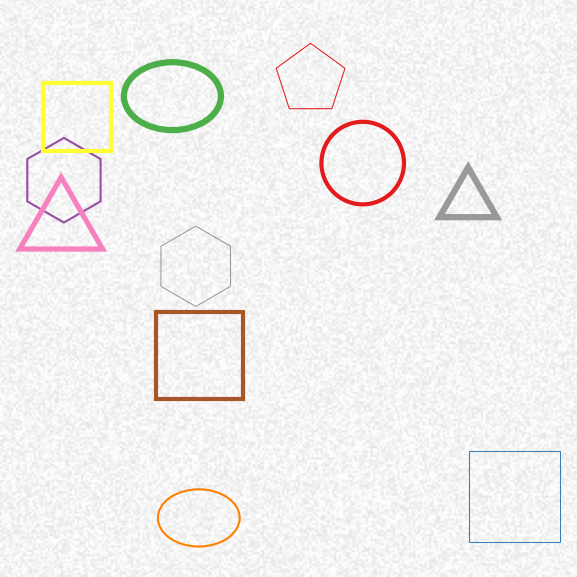[{"shape": "circle", "thickness": 2, "radius": 0.36, "center": [0.628, 0.717]}, {"shape": "pentagon", "thickness": 0.5, "radius": 0.31, "center": [0.538, 0.862]}, {"shape": "square", "thickness": 0.5, "radius": 0.39, "center": [0.891, 0.139]}, {"shape": "oval", "thickness": 3, "radius": 0.42, "center": [0.299, 0.833]}, {"shape": "hexagon", "thickness": 1, "radius": 0.37, "center": [0.111, 0.687]}, {"shape": "oval", "thickness": 1, "radius": 0.35, "center": [0.344, 0.102]}, {"shape": "square", "thickness": 2, "radius": 0.29, "center": [0.134, 0.796]}, {"shape": "square", "thickness": 2, "radius": 0.37, "center": [0.345, 0.384]}, {"shape": "triangle", "thickness": 2.5, "radius": 0.41, "center": [0.106, 0.609]}, {"shape": "hexagon", "thickness": 0.5, "radius": 0.35, "center": [0.339, 0.538]}, {"shape": "triangle", "thickness": 3, "radius": 0.29, "center": [0.811, 0.652]}]